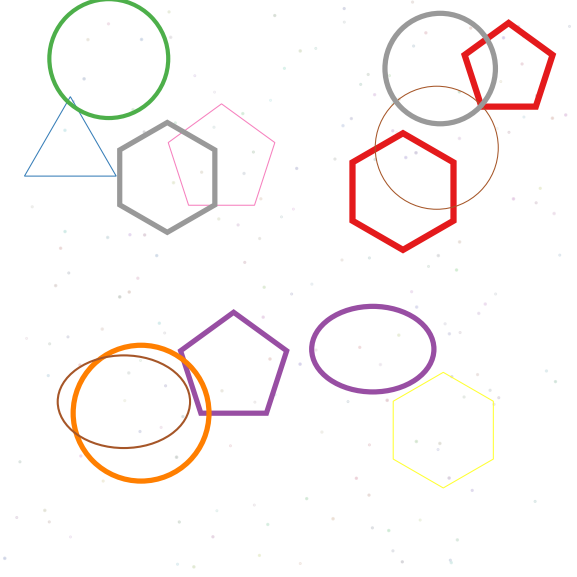[{"shape": "pentagon", "thickness": 3, "radius": 0.4, "center": [0.881, 0.879]}, {"shape": "hexagon", "thickness": 3, "radius": 0.5, "center": [0.698, 0.667]}, {"shape": "triangle", "thickness": 0.5, "radius": 0.46, "center": [0.122, 0.74]}, {"shape": "circle", "thickness": 2, "radius": 0.51, "center": [0.188, 0.898]}, {"shape": "oval", "thickness": 2.5, "radius": 0.53, "center": [0.646, 0.395]}, {"shape": "pentagon", "thickness": 2.5, "radius": 0.48, "center": [0.405, 0.362]}, {"shape": "circle", "thickness": 2.5, "radius": 0.59, "center": [0.244, 0.284]}, {"shape": "hexagon", "thickness": 0.5, "radius": 0.5, "center": [0.768, 0.254]}, {"shape": "oval", "thickness": 1, "radius": 0.57, "center": [0.215, 0.304]}, {"shape": "circle", "thickness": 0.5, "radius": 0.53, "center": [0.756, 0.743]}, {"shape": "pentagon", "thickness": 0.5, "radius": 0.49, "center": [0.384, 0.722]}, {"shape": "hexagon", "thickness": 2.5, "radius": 0.48, "center": [0.29, 0.692]}, {"shape": "circle", "thickness": 2.5, "radius": 0.48, "center": [0.762, 0.88]}]